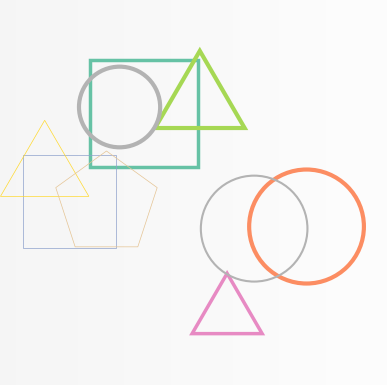[{"shape": "square", "thickness": 2.5, "radius": 0.7, "center": [0.371, 0.705]}, {"shape": "circle", "thickness": 3, "radius": 0.74, "center": [0.791, 0.412]}, {"shape": "square", "thickness": 0.5, "radius": 0.6, "center": [0.18, 0.477]}, {"shape": "triangle", "thickness": 2.5, "radius": 0.52, "center": [0.586, 0.186]}, {"shape": "triangle", "thickness": 3, "radius": 0.67, "center": [0.516, 0.734]}, {"shape": "triangle", "thickness": 0.5, "radius": 0.66, "center": [0.115, 0.556]}, {"shape": "pentagon", "thickness": 0.5, "radius": 0.69, "center": [0.275, 0.47]}, {"shape": "circle", "thickness": 3, "radius": 0.52, "center": [0.309, 0.722]}, {"shape": "circle", "thickness": 1.5, "radius": 0.69, "center": [0.656, 0.406]}]